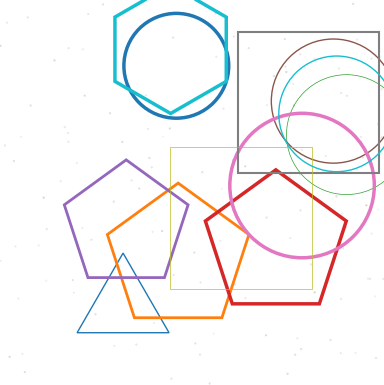[{"shape": "triangle", "thickness": 1, "radius": 0.69, "center": [0.32, 0.205]}, {"shape": "circle", "thickness": 2.5, "radius": 0.68, "center": [0.458, 0.829]}, {"shape": "pentagon", "thickness": 2, "radius": 0.97, "center": [0.463, 0.331]}, {"shape": "circle", "thickness": 0.5, "radius": 0.78, "center": [0.9, 0.65]}, {"shape": "pentagon", "thickness": 2.5, "radius": 0.96, "center": [0.716, 0.366]}, {"shape": "pentagon", "thickness": 2, "radius": 0.85, "center": [0.328, 0.416]}, {"shape": "circle", "thickness": 1, "radius": 0.81, "center": [0.866, 0.737]}, {"shape": "circle", "thickness": 2.5, "radius": 0.94, "center": [0.785, 0.518]}, {"shape": "square", "thickness": 1.5, "radius": 0.91, "center": [0.802, 0.733]}, {"shape": "square", "thickness": 0.5, "radius": 0.92, "center": [0.627, 0.433]}, {"shape": "hexagon", "thickness": 2.5, "radius": 0.83, "center": [0.443, 0.872]}, {"shape": "circle", "thickness": 1, "radius": 0.75, "center": [0.874, 0.704]}]